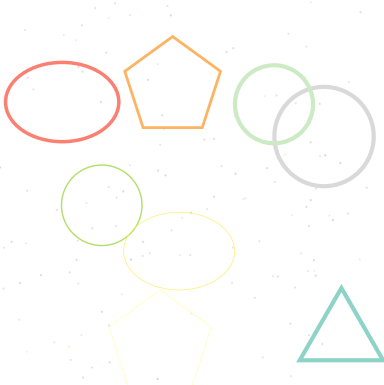[{"shape": "triangle", "thickness": 3, "radius": 0.63, "center": [0.887, 0.127]}, {"shape": "pentagon", "thickness": 0.5, "radius": 0.7, "center": [0.416, 0.107]}, {"shape": "oval", "thickness": 2.5, "radius": 0.74, "center": [0.162, 0.735]}, {"shape": "pentagon", "thickness": 2, "radius": 0.65, "center": [0.448, 0.774]}, {"shape": "circle", "thickness": 1, "radius": 0.52, "center": [0.264, 0.467]}, {"shape": "circle", "thickness": 3, "radius": 0.65, "center": [0.842, 0.645]}, {"shape": "circle", "thickness": 3, "radius": 0.51, "center": [0.712, 0.729]}, {"shape": "oval", "thickness": 0.5, "radius": 0.72, "center": [0.465, 0.348]}]